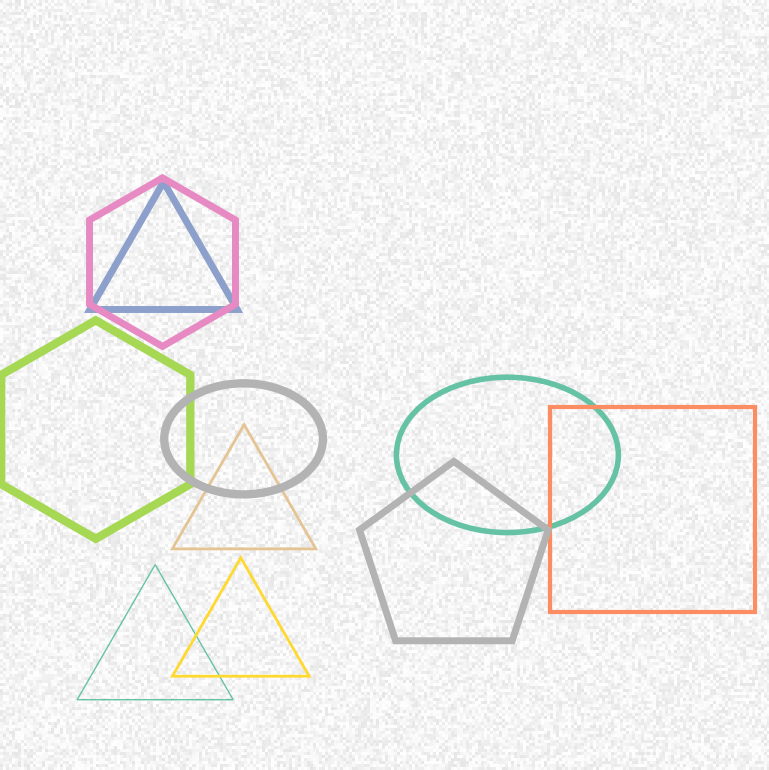[{"shape": "oval", "thickness": 2, "radius": 0.72, "center": [0.659, 0.409]}, {"shape": "triangle", "thickness": 0.5, "radius": 0.58, "center": [0.202, 0.15]}, {"shape": "square", "thickness": 1.5, "radius": 0.67, "center": [0.848, 0.339]}, {"shape": "triangle", "thickness": 2.5, "radius": 0.55, "center": [0.212, 0.653]}, {"shape": "hexagon", "thickness": 2.5, "radius": 0.55, "center": [0.211, 0.66]}, {"shape": "hexagon", "thickness": 3, "radius": 0.71, "center": [0.124, 0.442]}, {"shape": "triangle", "thickness": 1, "radius": 0.51, "center": [0.313, 0.173]}, {"shape": "triangle", "thickness": 1, "radius": 0.54, "center": [0.317, 0.341]}, {"shape": "oval", "thickness": 3, "radius": 0.52, "center": [0.316, 0.43]}, {"shape": "pentagon", "thickness": 2.5, "radius": 0.64, "center": [0.589, 0.272]}]